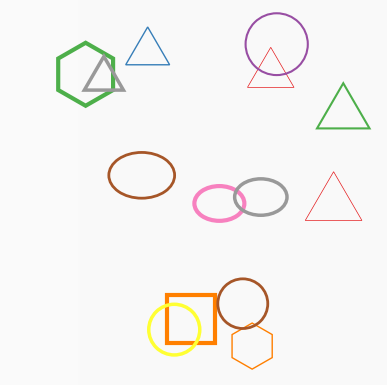[{"shape": "triangle", "thickness": 0.5, "radius": 0.42, "center": [0.861, 0.47]}, {"shape": "triangle", "thickness": 0.5, "radius": 0.35, "center": [0.699, 0.808]}, {"shape": "triangle", "thickness": 1, "radius": 0.33, "center": [0.381, 0.864]}, {"shape": "hexagon", "thickness": 3, "radius": 0.41, "center": [0.221, 0.807]}, {"shape": "triangle", "thickness": 1.5, "radius": 0.39, "center": [0.886, 0.706]}, {"shape": "circle", "thickness": 1.5, "radius": 0.4, "center": [0.714, 0.885]}, {"shape": "square", "thickness": 3, "radius": 0.31, "center": [0.493, 0.171]}, {"shape": "hexagon", "thickness": 1, "radius": 0.3, "center": [0.651, 0.101]}, {"shape": "circle", "thickness": 2.5, "radius": 0.33, "center": [0.45, 0.144]}, {"shape": "circle", "thickness": 2, "radius": 0.32, "center": [0.627, 0.211]}, {"shape": "oval", "thickness": 2, "radius": 0.42, "center": [0.366, 0.545]}, {"shape": "oval", "thickness": 3, "radius": 0.32, "center": [0.566, 0.472]}, {"shape": "oval", "thickness": 2.5, "radius": 0.34, "center": [0.673, 0.488]}, {"shape": "triangle", "thickness": 2.5, "radius": 0.29, "center": [0.268, 0.795]}]